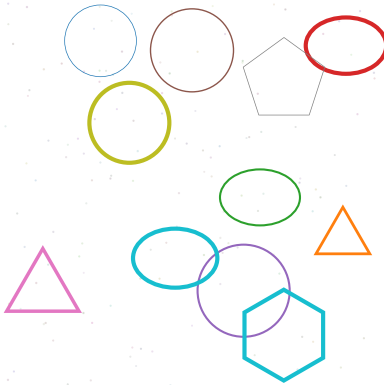[{"shape": "circle", "thickness": 0.5, "radius": 0.47, "center": [0.261, 0.894]}, {"shape": "triangle", "thickness": 2, "radius": 0.4, "center": [0.891, 0.381]}, {"shape": "oval", "thickness": 1.5, "radius": 0.52, "center": [0.675, 0.487]}, {"shape": "oval", "thickness": 3, "radius": 0.52, "center": [0.899, 0.881]}, {"shape": "circle", "thickness": 1.5, "radius": 0.6, "center": [0.633, 0.245]}, {"shape": "circle", "thickness": 1, "radius": 0.54, "center": [0.499, 0.869]}, {"shape": "triangle", "thickness": 2.5, "radius": 0.54, "center": [0.111, 0.246]}, {"shape": "pentagon", "thickness": 0.5, "radius": 0.56, "center": [0.738, 0.791]}, {"shape": "circle", "thickness": 3, "radius": 0.52, "center": [0.336, 0.681]}, {"shape": "hexagon", "thickness": 3, "radius": 0.59, "center": [0.737, 0.13]}, {"shape": "oval", "thickness": 3, "radius": 0.55, "center": [0.455, 0.329]}]